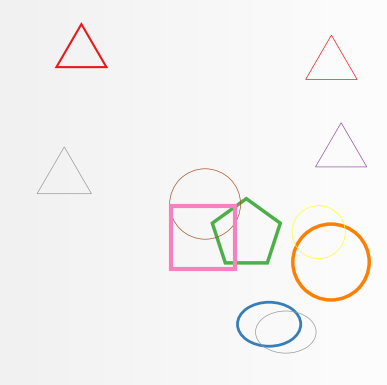[{"shape": "triangle", "thickness": 1.5, "radius": 0.37, "center": [0.21, 0.863]}, {"shape": "triangle", "thickness": 0.5, "radius": 0.38, "center": [0.855, 0.832]}, {"shape": "oval", "thickness": 2, "radius": 0.41, "center": [0.694, 0.158]}, {"shape": "pentagon", "thickness": 2.5, "radius": 0.46, "center": [0.636, 0.392]}, {"shape": "triangle", "thickness": 0.5, "radius": 0.38, "center": [0.88, 0.605]}, {"shape": "circle", "thickness": 2.5, "radius": 0.49, "center": [0.854, 0.319]}, {"shape": "circle", "thickness": 0.5, "radius": 0.34, "center": [0.822, 0.397]}, {"shape": "circle", "thickness": 0.5, "radius": 0.46, "center": [0.529, 0.47]}, {"shape": "square", "thickness": 3, "radius": 0.41, "center": [0.524, 0.383]}, {"shape": "oval", "thickness": 0.5, "radius": 0.39, "center": [0.738, 0.137]}, {"shape": "triangle", "thickness": 0.5, "radius": 0.41, "center": [0.166, 0.537]}]